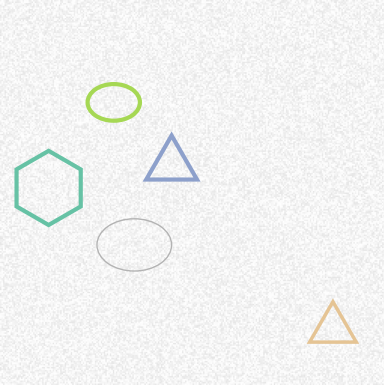[{"shape": "hexagon", "thickness": 3, "radius": 0.48, "center": [0.126, 0.512]}, {"shape": "triangle", "thickness": 3, "radius": 0.38, "center": [0.446, 0.572]}, {"shape": "oval", "thickness": 3, "radius": 0.34, "center": [0.295, 0.734]}, {"shape": "triangle", "thickness": 2.5, "radius": 0.35, "center": [0.865, 0.146]}, {"shape": "oval", "thickness": 1, "radius": 0.48, "center": [0.349, 0.364]}]